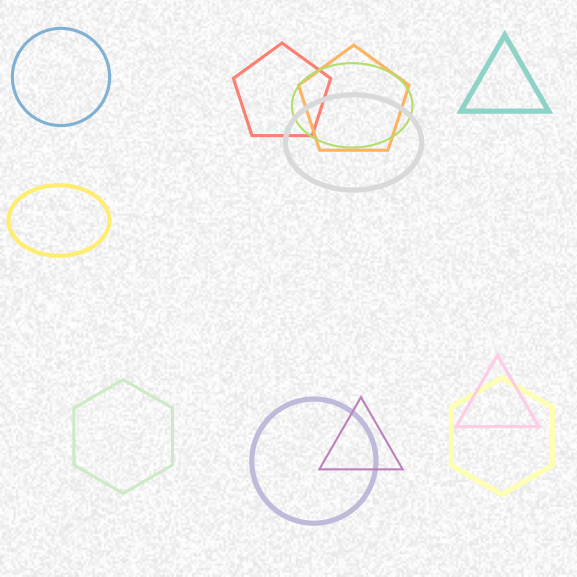[{"shape": "triangle", "thickness": 2.5, "radius": 0.44, "center": [0.874, 0.851]}, {"shape": "hexagon", "thickness": 2.5, "radius": 0.5, "center": [0.869, 0.244]}, {"shape": "circle", "thickness": 2.5, "radius": 0.54, "center": [0.543, 0.201]}, {"shape": "pentagon", "thickness": 1.5, "radius": 0.44, "center": [0.488, 0.836]}, {"shape": "circle", "thickness": 1.5, "radius": 0.42, "center": [0.106, 0.866]}, {"shape": "pentagon", "thickness": 1.5, "radius": 0.5, "center": [0.613, 0.82]}, {"shape": "oval", "thickness": 1, "radius": 0.52, "center": [0.61, 0.817]}, {"shape": "triangle", "thickness": 1.5, "radius": 0.41, "center": [0.861, 0.302]}, {"shape": "oval", "thickness": 2.5, "radius": 0.59, "center": [0.612, 0.753]}, {"shape": "triangle", "thickness": 1, "radius": 0.42, "center": [0.625, 0.228]}, {"shape": "hexagon", "thickness": 1.5, "radius": 0.49, "center": [0.213, 0.243]}, {"shape": "oval", "thickness": 2, "radius": 0.44, "center": [0.102, 0.617]}]